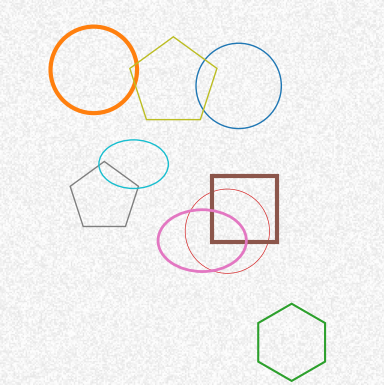[{"shape": "circle", "thickness": 1, "radius": 0.55, "center": [0.62, 0.777]}, {"shape": "circle", "thickness": 3, "radius": 0.56, "center": [0.244, 0.818]}, {"shape": "hexagon", "thickness": 1.5, "radius": 0.5, "center": [0.758, 0.111]}, {"shape": "circle", "thickness": 0.5, "radius": 0.55, "center": [0.591, 0.399]}, {"shape": "square", "thickness": 3, "radius": 0.43, "center": [0.635, 0.457]}, {"shape": "oval", "thickness": 2, "radius": 0.57, "center": [0.525, 0.375]}, {"shape": "pentagon", "thickness": 1, "radius": 0.47, "center": [0.271, 0.487]}, {"shape": "pentagon", "thickness": 1, "radius": 0.59, "center": [0.45, 0.786]}, {"shape": "oval", "thickness": 1, "radius": 0.45, "center": [0.347, 0.574]}]